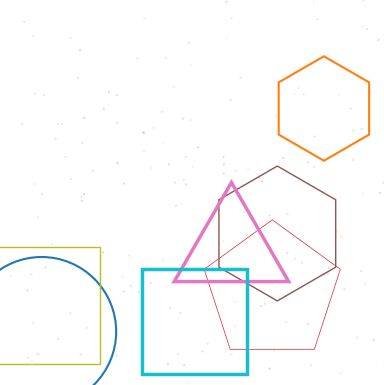[{"shape": "circle", "thickness": 1.5, "radius": 0.97, "center": [0.108, 0.139]}, {"shape": "hexagon", "thickness": 1.5, "radius": 0.68, "center": [0.841, 0.718]}, {"shape": "pentagon", "thickness": 0.5, "radius": 0.93, "center": [0.707, 0.243]}, {"shape": "hexagon", "thickness": 1, "radius": 0.88, "center": [0.72, 0.394]}, {"shape": "triangle", "thickness": 2.5, "radius": 0.86, "center": [0.601, 0.354]}, {"shape": "square", "thickness": 1, "radius": 0.76, "center": [0.107, 0.207]}, {"shape": "square", "thickness": 2.5, "radius": 0.68, "center": [0.504, 0.166]}]